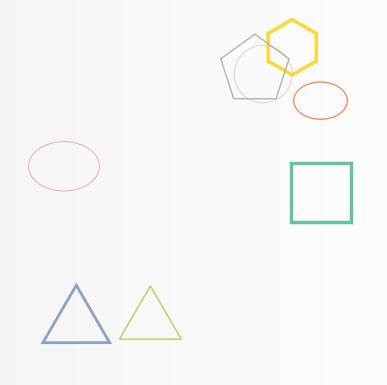[{"shape": "square", "thickness": 2.5, "radius": 0.38, "center": [0.828, 0.499]}, {"shape": "oval", "thickness": 1, "radius": 0.35, "center": [0.827, 0.739]}, {"shape": "triangle", "thickness": 2, "radius": 0.5, "center": [0.197, 0.16]}, {"shape": "oval", "thickness": 0.5, "radius": 0.46, "center": [0.165, 0.568]}, {"shape": "triangle", "thickness": 1, "radius": 0.46, "center": [0.388, 0.165]}, {"shape": "hexagon", "thickness": 2.5, "radius": 0.36, "center": [0.754, 0.877]}, {"shape": "circle", "thickness": 0.5, "radius": 0.37, "center": [0.679, 0.807]}, {"shape": "pentagon", "thickness": 1, "radius": 0.46, "center": [0.658, 0.819]}]